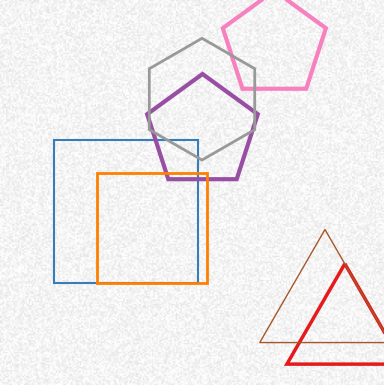[{"shape": "triangle", "thickness": 2.5, "radius": 0.87, "center": [0.896, 0.141]}, {"shape": "square", "thickness": 1.5, "radius": 0.93, "center": [0.327, 0.45]}, {"shape": "pentagon", "thickness": 3, "radius": 0.76, "center": [0.526, 0.657]}, {"shape": "square", "thickness": 2, "radius": 0.71, "center": [0.395, 0.408]}, {"shape": "triangle", "thickness": 1, "radius": 0.98, "center": [0.844, 0.208]}, {"shape": "pentagon", "thickness": 3, "radius": 0.7, "center": [0.713, 0.883]}, {"shape": "hexagon", "thickness": 2, "radius": 0.79, "center": [0.525, 0.742]}]